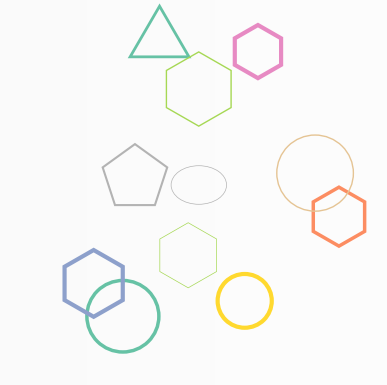[{"shape": "circle", "thickness": 2.5, "radius": 0.46, "center": [0.317, 0.179]}, {"shape": "triangle", "thickness": 2, "radius": 0.44, "center": [0.412, 0.896]}, {"shape": "hexagon", "thickness": 2.5, "radius": 0.38, "center": [0.875, 0.437]}, {"shape": "hexagon", "thickness": 3, "radius": 0.43, "center": [0.242, 0.264]}, {"shape": "hexagon", "thickness": 3, "radius": 0.34, "center": [0.666, 0.866]}, {"shape": "hexagon", "thickness": 1, "radius": 0.48, "center": [0.513, 0.769]}, {"shape": "hexagon", "thickness": 0.5, "radius": 0.42, "center": [0.486, 0.337]}, {"shape": "circle", "thickness": 3, "radius": 0.35, "center": [0.631, 0.219]}, {"shape": "circle", "thickness": 1, "radius": 0.49, "center": [0.813, 0.55]}, {"shape": "oval", "thickness": 0.5, "radius": 0.36, "center": [0.513, 0.519]}, {"shape": "pentagon", "thickness": 1.5, "radius": 0.44, "center": [0.348, 0.538]}]